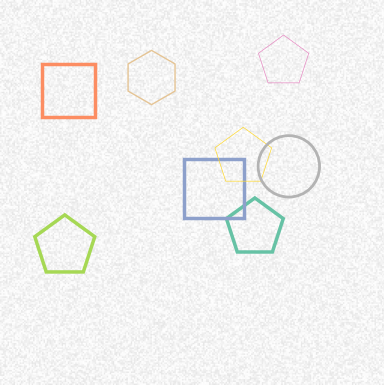[{"shape": "pentagon", "thickness": 2.5, "radius": 0.39, "center": [0.662, 0.408]}, {"shape": "square", "thickness": 2.5, "radius": 0.34, "center": [0.178, 0.764]}, {"shape": "square", "thickness": 2.5, "radius": 0.39, "center": [0.557, 0.51]}, {"shape": "pentagon", "thickness": 0.5, "radius": 0.34, "center": [0.737, 0.84]}, {"shape": "pentagon", "thickness": 2.5, "radius": 0.41, "center": [0.168, 0.36]}, {"shape": "pentagon", "thickness": 0.5, "radius": 0.39, "center": [0.632, 0.592]}, {"shape": "hexagon", "thickness": 1, "radius": 0.35, "center": [0.394, 0.799]}, {"shape": "circle", "thickness": 2, "radius": 0.4, "center": [0.75, 0.568]}]